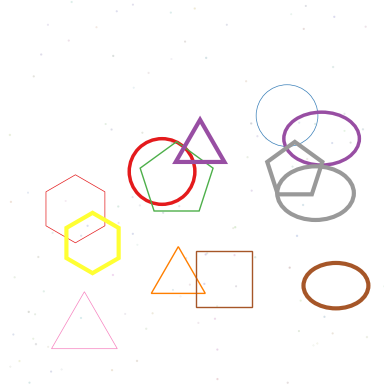[{"shape": "hexagon", "thickness": 0.5, "radius": 0.44, "center": [0.196, 0.458]}, {"shape": "circle", "thickness": 2.5, "radius": 0.43, "center": [0.421, 0.555]}, {"shape": "circle", "thickness": 0.5, "radius": 0.4, "center": [0.746, 0.7]}, {"shape": "pentagon", "thickness": 1, "radius": 0.5, "center": [0.459, 0.532]}, {"shape": "triangle", "thickness": 3, "radius": 0.37, "center": [0.52, 0.616]}, {"shape": "oval", "thickness": 2.5, "radius": 0.49, "center": [0.835, 0.64]}, {"shape": "triangle", "thickness": 1, "radius": 0.4, "center": [0.463, 0.278]}, {"shape": "hexagon", "thickness": 3, "radius": 0.39, "center": [0.24, 0.369]}, {"shape": "oval", "thickness": 3, "radius": 0.42, "center": [0.873, 0.258]}, {"shape": "square", "thickness": 1, "radius": 0.36, "center": [0.581, 0.276]}, {"shape": "triangle", "thickness": 0.5, "radius": 0.49, "center": [0.219, 0.144]}, {"shape": "pentagon", "thickness": 3, "radius": 0.38, "center": [0.766, 0.556]}, {"shape": "oval", "thickness": 3, "radius": 0.5, "center": [0.82, 0.498]}]